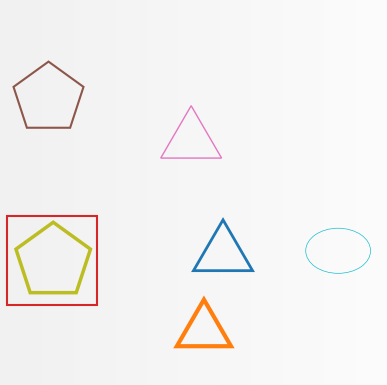[{"shape": "triangle", "thickness": 2, "radius": 0.44, "center": [0.576, 0.341]}, {"shape": "triangle", "thickness": 3, "radius": 0.4, "center": [0.526, 0.141]}, {"shape": "square", "thickness": 1.5, "radius": 0.58, "center": [0.134, 0.323]}, {"shape": "pentagon", "thickness": 1.5, "radius": 0.47, "center": [0.125, 0.745]}, {"shape": "triangle", "thickness": 1, "radius": 0.45, "center": [0.493, 0.635]}, {"shape": "pentagon", "thickness": 2.5, "radius": 0.51, "center": [0.137, 0.322]}, {"shape": "oval", "thickness": 0.5, "radius": 0.42, "center": [0.873, 0.349]}]